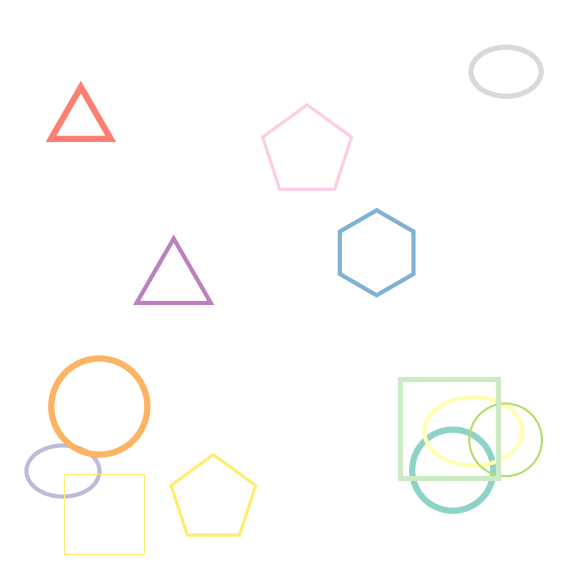[{"shape": "circle", "thickness": 3, "radius": 0.35, "center": [0.784, 0.185]}, {"shape": "oval", "thickness": 2, "radius": 0.42, "center": [0.82, 0.252]}, {"shape": "oval", "thickness": 2, "radius": 0.32, "center": [0.109, 0.183]}, {"shape": "triangle", "thickness": 3, "radius": 0.3, "center": [0.14, 0.789]}, {"shape": "hexagon", "thickness": 2, "radius": 0.37, "center": [0.652, 0.561]}, {"shape": "circle", "thickness": 3, "radius": 0.42, "center": [0.172, 0.295]}, {"shape": "circle", "thickness": 1, "radius": 0.31, "center": [0.875, 0.237]}, {"shape": "pentagon", "thickness": 1.5, "radius": 0.4, "center": [0.532, 0.737]}, {"shape": "oval", "thickness": 2.5, "radius": 0.3, "center": [0.876, 0.875]}, {"shape": "triangle", "thickness": 2, "radius": 0.37, "center": [0.301, 0.512]}, {"shape": "square", "thickness": 2.5, "radius": 0.43, "center": [0.778, 0.257]}, {"shape": "pentagon", "thickness": 1.5, "radius": 0.38, "center": [0.369, 0.135]}, {"shape": "square", "thickness": 0.5, "radius": 0.35, "center": [0.179, 0.11]}]